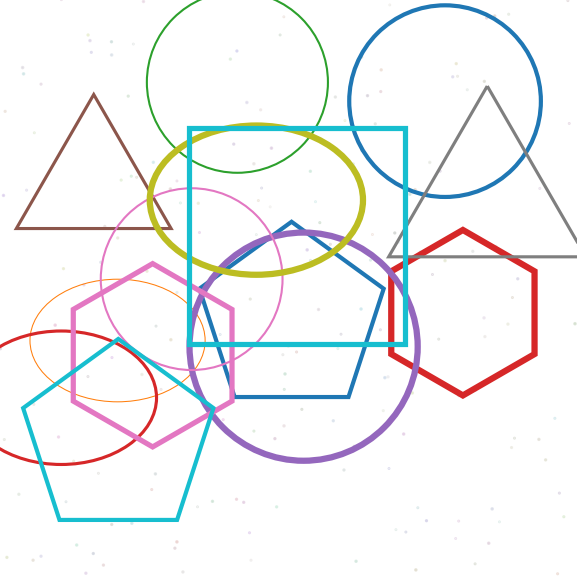[{"shape": "pentagon", "thickness": 2, "radius": 0.84, "center": [0.505, 0.447]}, {"shape": "circle", "thickness": 2, "radius": 0.83, "center": [0.771, 0.824]}, {"shape": "oval", "thickness": 0.5, "radius": 0.76, "center": [0.204, 0.409]}, {"shape": "circle", "thickness": 1, "radius": 0.78, "center": [0.411, 0.857]}, {"shape": "oval", "thickness": 1.5, "radius": 0.83, "center": [0.106, 0.31]}, {"shape": "hexagon", "thickness": 3, "radius": 0.72, "center": [0.802, 0.458]}, {"shape": "circle", "thickness": 3, "radius": 0.99, "center": [0.526, 0.399]}, {"shape": "triangle", "thickness": 1.5, "radius": 0.77, "center": [0.162, 0.681]}, {"shape": "hexagon", "thickness": 2.5, "radius": 0.79, "center": [0.264, 0.384]}, {"shape": "circle", "thickness": 1, "radius": 0.79, "center": [0.332, 0.516]}, {"shape": "triangle", "thickness": 1.5, "radius": 0.99, "center": [0.844, 0.653]}, {"shape": "oval", "thickness": 3, "radius": 0.92, "center": [0.444, 0.653]}, {"shape": "pentagon", "thickness": 2, "radius": 0.87, "center": [0.205, 0.239]}, {"shape": "square", "thickness": 2.5, "radius": 0.93, "center": [0.514, 0.59]}]